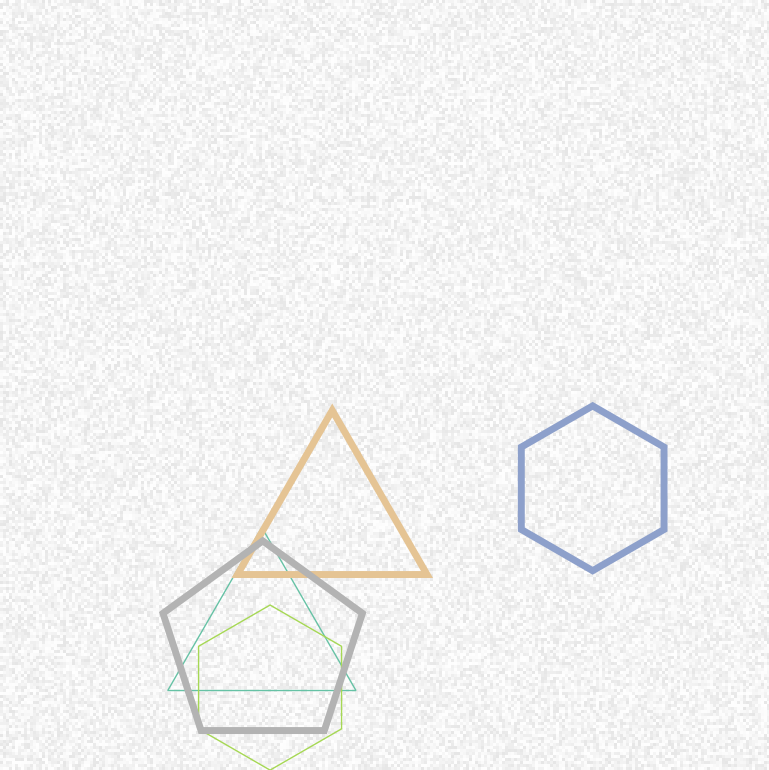[{"shape": "triangle", "thickness": 0.5, "radius": 0.71, "center": [0.34, 0.174]}, {"shape": "hexagon", "thickness": 2.5, "radius": 0.54, "center": [0.77, 0.366]}, {"shape": "hexagon", "thickness": 0.5, "radius": 0.54, "center": [0.351, 0.107]}, {"shape": "triangle", "thickness": 2.5, "radius": 0.71, "center": [0.431, 0.325]}, {"shape": "pentagon", "thickness": 2.5, "radius": 0.68, "center": [0.341, 0.161]}]